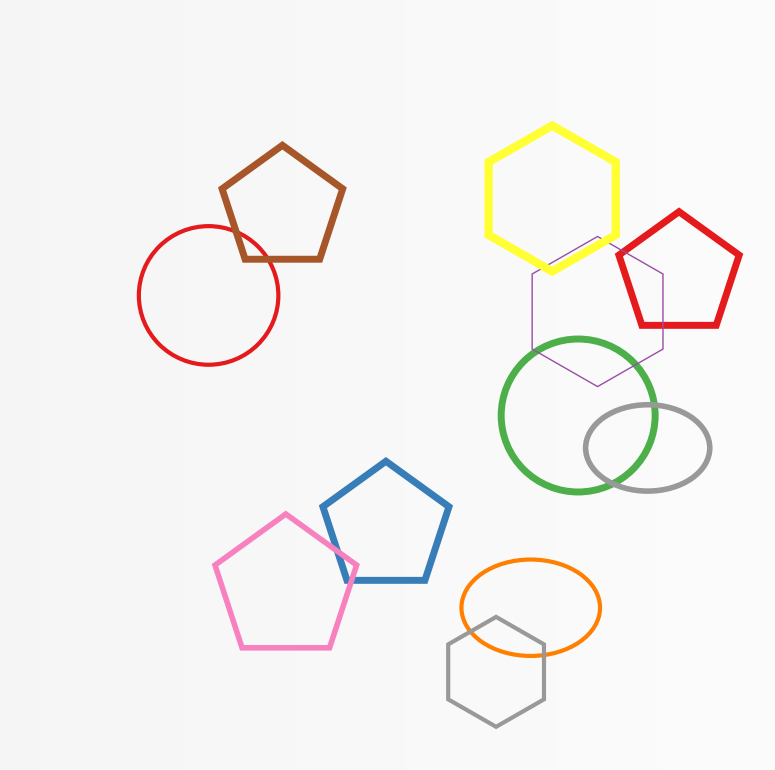[{"shape": "pentagon", "thickness": 2.5, "radius": 0.41, "center": [0.876, 0.643]}, {"shape": "circle", "thickness": 1.5, "radius": 0.45, "center": [0.269, 0.616]}, {"shape": "pentagon", "thickness": 2.5, "radius": 0.43, "center": [0.498, 0.315]}, {"shape": "circle", "thickness": 2.5, "radius": 0.5, "center": [0.746, 0.46]}, {"shape": "hexagon", "thickness": 0.5, "radius": 0.49, "center": [0.771, 0.595]}, {"shape": "oval", "thickness": 1.5, "radius": 0.45, "center": [0.685, 0.211]}, {"shape": "hexagon", "thickness": 3, "radius": 0.47, "center": [0.712, 0.742]}, {"shape": "pentagon", "thickness": 2.5, "radius": 0.41, "center": [0.364, 0.73]}, {"shape": "pentagon", "thickness": 2, "radius": 0.48, "center": [0.369, 0.236]}, {"shape": "hexagon", "thickness": 1.5, "radius": 0.36, "center": [0.64, 0.127]}, {"shape": "oval", "thickness": 2, "radius": 0.4, "center": [0.836, 0.418]}]